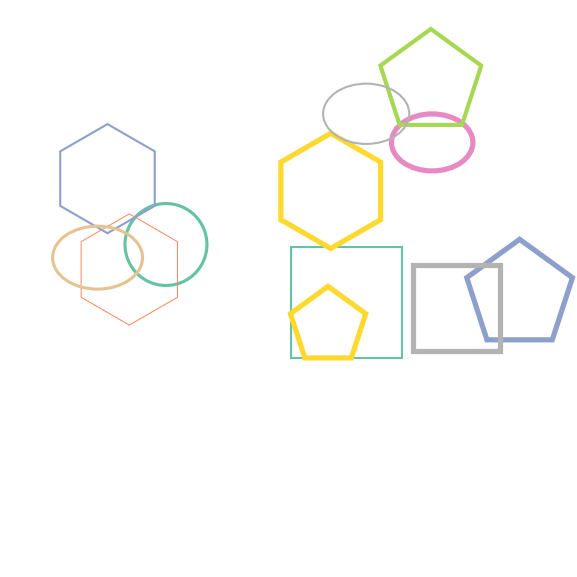[{"shape": "circle", "thickness": 1.5, "radius": 0.35, "center": [0.287, 0.576]}, {"shape": "square", "thickness": 1, "radius": 0.48, "center": [0.6, 0.475]}, {"shape": "hexagon", "thickness": 0.5, "radius": 0.48, "center": [0.224, 0.533]}, {"shape": "hexagon", "thickness": 1, "radius": 0.47, "center": [0.186, 0.69]}, {"shape": "pentagon", "thickness": 2.5, "radius": 0.48, "center": [0.9, 0.489]}, {"shape": "oval", "thickness": 2.5, "radius": 0.35, "center": [0.748, 0.753]}, {"shape": "pentagon", "thickness": 2, "radius": 0.46, "center": [0.746, 0.857]}, {"shape": "pentagon", "thickness": 2.5, "radius": 0.34, "center": [0.568, 0.435]}, {"shape": "hexagon", "thickness": 2.5, "radius": 0.5, "center": [0.573, 0.669]}, {"shape": "oval", "thickness": 1.5, "radius": 0.39, "center": [0.169, 0.553]}, {"shape": "oval", "thickness": 1, "radius": 0.37, "center": [0.634, 0.802]}, {"shape": "square", "thickness": 2.5, "radius": 0.37, "center": [0.79, 0.466]}]